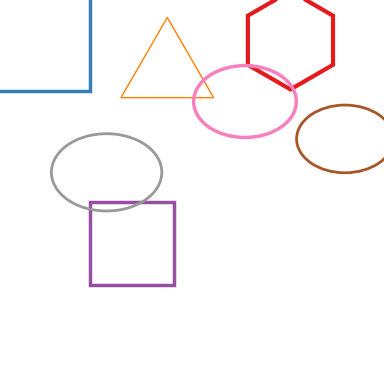[{"shape": "hexagon", "thickness": 3, "radius": 0.64, "center": [0.754, 0.895]}, {"shape": "square", "thickness": 2.5, "radius": 0.64, "center": [0.107, 0.892]}, {"shape": "square", "thickness": 2.5, "radius": 0.54, "center": [0.343, 0.368]}, {"shape": "triangle", "thickness": 1, "radius": 0.69, "center": [0.435, 0.816]}, {"shape": "oval", "thickness": 2, "radius": 0.63, "center": [0.896, 0.639]}, {"shape": "oval", "thickness": 2.5, "radius": 0.67, "center": [0.636, 0.736]}, {"shape": "oval", "thickness": 2, "radius": 0.72, "center": [0.277, 0.552]}]